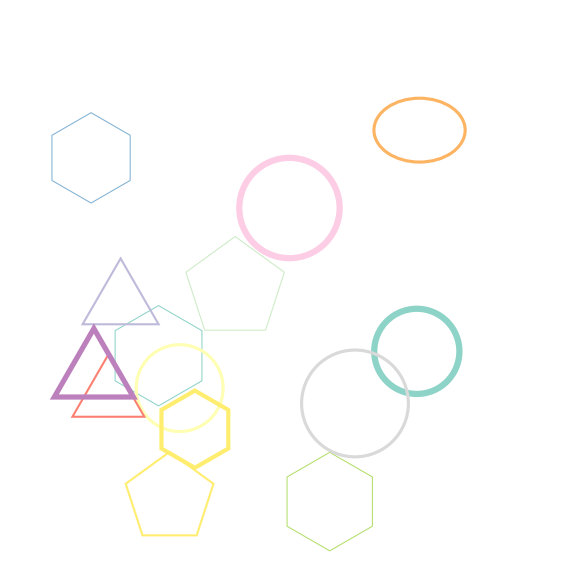[{"shape": "circle", "thickness": 3, "radius": 0.37, "center": [0.722, 0.391]}, {"shape": "hexagon", "thickness": 0.5, "radius": 0.43, "center": [0.275, 0.383]}, {"shape": "circle", "thickness": 1.5, "radius": 0.38, "center": [0.311, 0.327]}, {"shape": "triangle", "thickness": 1, "radius": 0.38, "center": [0.209, 0.476]}, {"shape": "triangle", "thickness": 1, "radius": 0.36, "center": [0.188, 0.313]}, {"shape": "hexagon", "thickness": 0.5, "radius": 0.39, "center": [0.158, 0.726]}, {"shape": "oval", "thickness": 1.5, "radius": 0.39, "center": [0.726, 0.774]}, {"shape": "hexagon", "thickness": 0.5, "radius": 0.43, "center": [0.571, 0.131]}, {"shape": "circle", "thickness": 3, "radius": 0.43, "center": [0.501, 0.639]}, {"shape": "circle", "thickness": 1.5, "radius": 0.46, "center": [0.615, 0.301]}, {"shape": "triangle", "thickness": 2.5, "radius": 0.4, "center": [0.163, 0.351]}, {"shape": "pentagon", "thickness": 0.5, "radius": 0.45, "center": [0.407, 0.5]}, {"shape": "hexagon", "thickness": 2, "radius": 0.33, "center": [0.337, 0.256]}, {"shape": "pentagon", "thickness": 1, "radius": 0.4, "center": [0.294, 0.137]}]